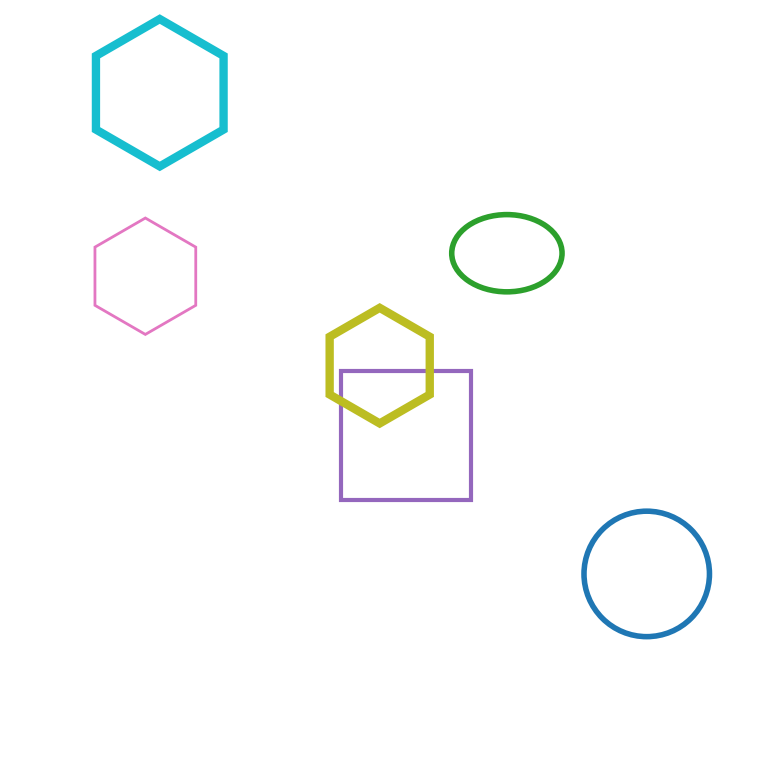[{"shape": "circle", "thickness": 2, "radius": 0.41, "center": [0.84, 0.255]}, {"shape": "oval", "thickness": 2, "radius": 0.36, "center": [0.658, 0.671]}, {"shape": "square", "thickness": 1.5, "radius": 0.42, "center": [0.527, 0.434]}, {"shape": "hexagon", "thickness": 1, "radius": 0.38, "center": [0.189, 0.641]}, {"shape": "hexagon", "thickness": 3, "radius": 0.38, "center": [0.493, 0.525]}, {"shape": "hexagon", "thickness": 3, "radius": 0.48, "center": [0.207, 0.88]}]